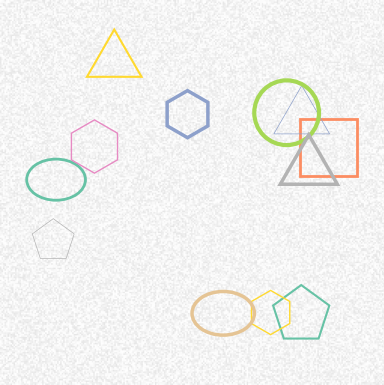[{"shape": "oval", "thickness": 2, "radius": 0.38, "center": [0.146, 0.533]}, {"shape": "pentagon", "thickness": 1.5, "radius": 0.38, "center": [0.782, 0.183]}, {"shape": "square", "thickness": 2, "radius": 0.37, "center": [0.854, 0.616]}, {"shape": "hexagon", "thickness": 2.5, "radius": 0.31, "center": [0.487, 0.704]}, {"shape": "triangle", "thickness": 0.5, "radius": 0.42, "center": [0.784, 0.694]}, {"shape": "hexagon", "thickness": 1, "radius": 0.35, "center": [0.245, 0.619]}, {"shape": "circle", "thickness": 3, "radius": 0.42, "center": [0.744, 0.707]}, {"shape": "hexagon", "thickness": 1, "radius": 0.29, "center": [0.703, 0.188]}, {"shape": "triangle", "thickness": 1.5, "radius": 0.41, "center": [0.297, 0.841]}, {"shape": "oval", "thickness": 2.5, "radius": 0.4, "center": [0.58, 0.186]}, {"shape": "triangle", "thickness": 2.5, "radius": 0.43, "center": [0.802, 0.564]}, {"shape": "pentagon", "thickness": 0.5, "radius": 0.29, "center": [0.138, 0.375]}]